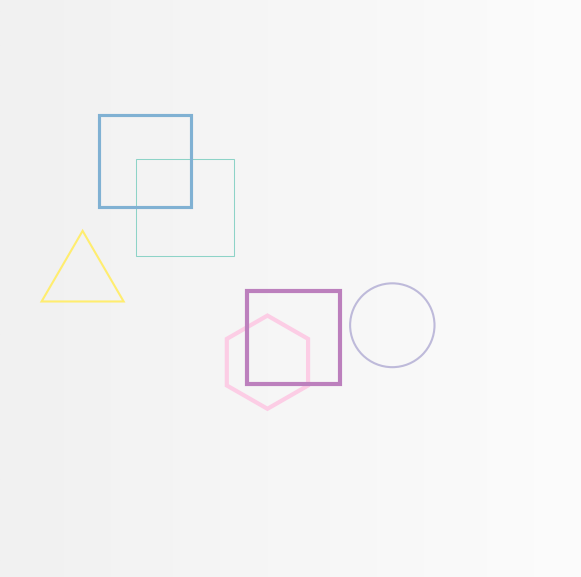[{"shape": "square", "thickness": 0.5, "radius": 0.42, "center": [0.318, 0.64]}, {"shape": "circle", "thickness": 1, "radius": 0.36, "center": [0.675, 0.436]}, {"shape": "square", "thickness": 1.5, "radius": 0.4, "center": [0.25, 0.721]}, {"shape": "hexagon", "thickness": 2, "radius": 0.4, "center": [0.46, 0.372]}, {"shape": "square", "thickness": 2, "radius": 0.4, "center": [0.506, 0.415]}, {"shape": "triangle", "thickness": 1, "radius": 0.41, "center": [0.142, 0.518]}]